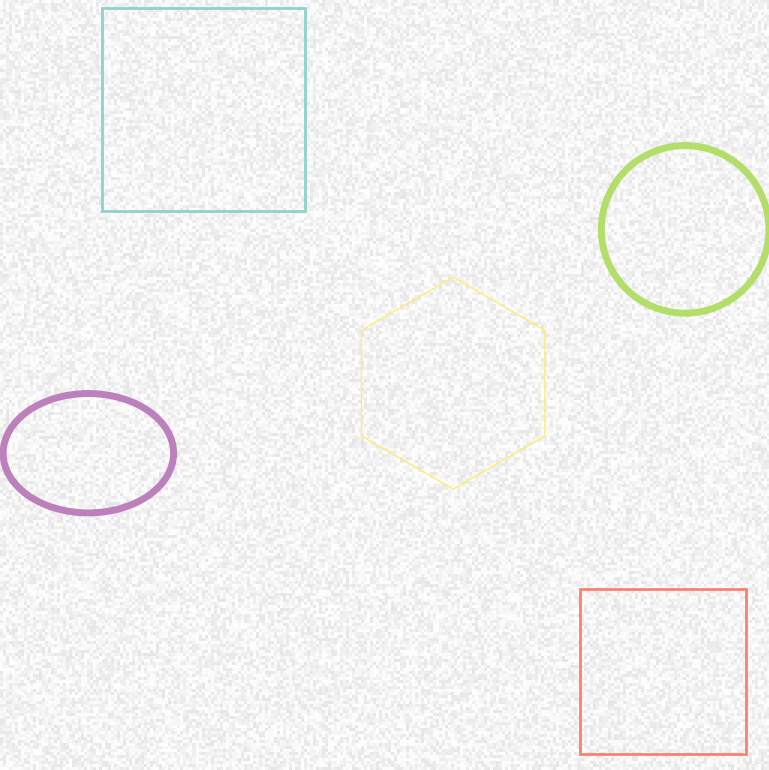[{"shape": "square", "thickness": 1, "radius": 0.66, "center": [0.265, 0.858]}, {"shape": "square", "thickness": 1, "radius": 0.54, "center": [0.861, 0.128]}, {"shape": "circle", "thickness": 2.5, "radius": 0.54, "center": [0.89, 0.702]}, {"shape": "oval", "thickness": 2.5, "radius": 0.55, "center": [0.115, 0.411]}, {"shape": "hexagon", "thickness": 0.5, "radius": 0.69, "center": [0.589, 0.502]}]